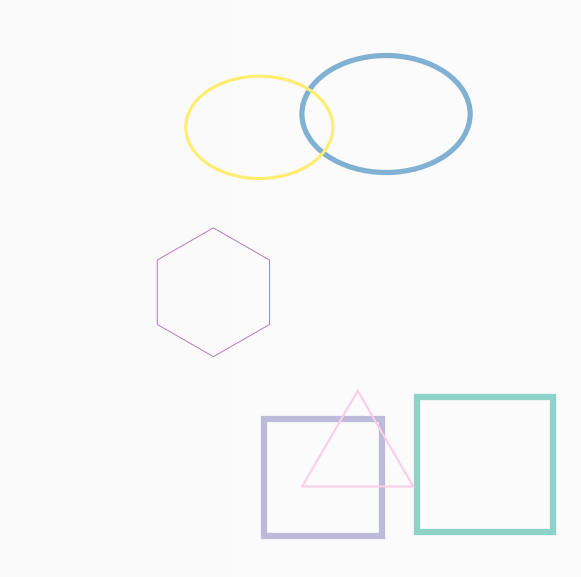[{"shape": "square", "thickness": 3, "radius": 0.59, "center": [0.834, 0.195]}, {"shape": "square", "thickness": 3, "radius": 0.51, "center": [0.556, 0.172]}, {"shape": "oval", "thickness": 2.5, "radius": 0.72, "center": [0.664, 0.802]}, {"shape": "triangle", "thickness": 1, "radius": 0.55, "center": [0.615, 0.212]}, {"shape": "hexagon", "thickness": 0.5, "radius": 0.56, "center": [0.367, 0.493]}, {"shape": "oval", "thickness": 1.5, "radius": 0.63, "center": [0.446, 0.779]}]